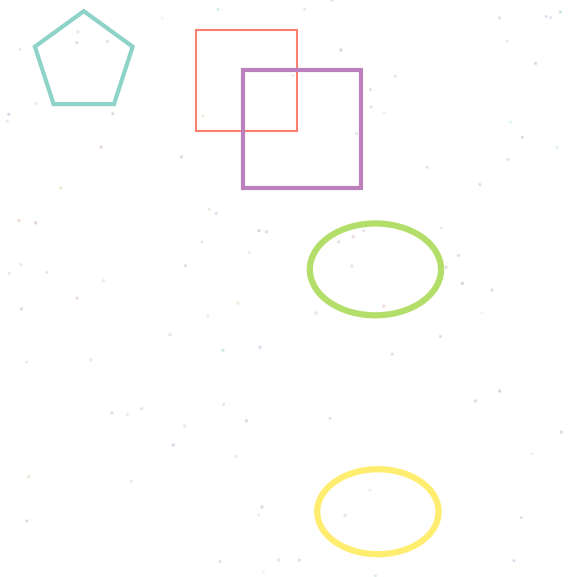[{"shape": "pentagon", "thickness": 2, "radius": 0.44, "center": [0.145, 0.891]}, {"shape": "square", "thickness": 1, "radius": 0.44, "center": [0.427, 0.86]}, {"shape": "oval", "thickness": 3, "radius": 0.57, "center": [0.65, 0.533]}, {"shape": "square", "thickness": 2, "radius": 0.51, "center": [0.522, 0.776]}, {"shape": "oval", "thickness": 3, "radius": 0.53, "center": [0.654, 0.113]}]